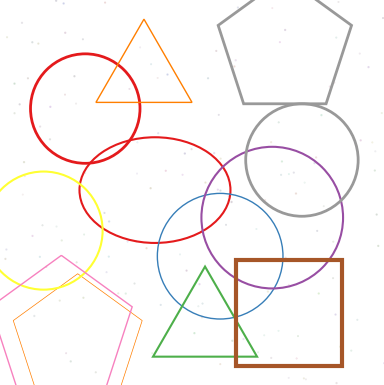[{"shape": "circle", "thickness": 2, "radius": 0.71, "center": [0.221, 0.718]}, {"shape": "oval", "thickness": 1.5, "radius": 0.98, "center": [0.403, 0.506]}, {"shape": "circle", "thickness": 1, "radius": 0.82, "center": [0.572, 0.335]}, {"shape": "triangle", "thickness": 1.5, "radius": 0.78, "center": [0.533, 0.152]}, {"shape": "circle", "thickness": 1.5, "radius": 0.92, "center": [0.707, 0.435]}, {"shape": "pentagon", "thickness": 0.5, "radius": 0.88, "center": [0.202, 0.113]}, {"shape": "triangle", "thickness": 1, "radius": 0.72, "center": [0.374, 0.806]}, {"shape": "circle", "thickness": 1.5, "radius": 0.77, "center": [0.113, 0.401]}, {"shape": "square", "thickness": 3, "radius": 0.69, "center": [0.751, 0.187]}, {"shape": "pentagon", "thickness": 1, "radius": 0.97, "center": [0.159, 0.143]}, {"shape": "circle", "thickness": 2, "radius": 0.73, "center": [0.784, 0.584]}, {"shape": "pentagon", "thickness": 2, "radius": 0.91, "center": [0.74, 0.878]}]